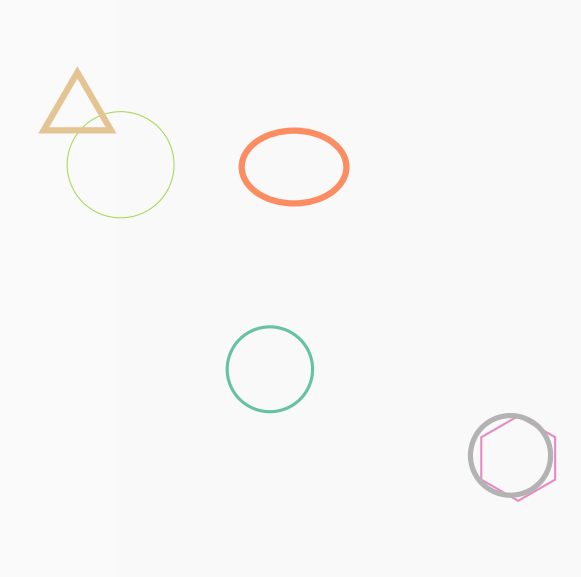[{"shape": "circle", "thickness": 1.5, "radius": 0.37, "center": [0.464, 0.36]}, {"shape": "oval", "thickness": 3, "radius": 0.45, "center": [0.506, 0.71]}, {"shape": "hexagon", "thickness": 1, "radius": 0.37, "center": [0.892, 0.205]}, {"shape": "circle", "thickness": 0.5, "radius": 0.46, "center": [0.208, 0.714]}, {"shape": "triangle", "thickness": 3, "radius": 0.33, "center": [0.133, 0.807]}, {"shape": "circle", "thickness": 2.5, "radius": 0.34, "center": [0.878, 0.211]}]